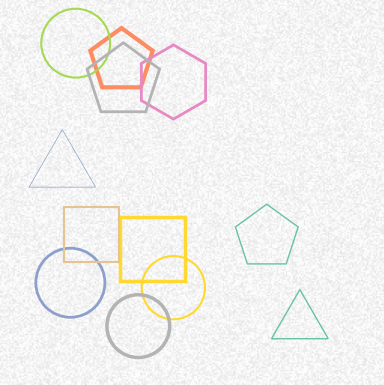[{"shape": "triangle", "thickness": 1, "radius": 0.43, "center": [0.779, 0.163]}, {"shape": "pentagon", "thickness": 1, "radius": 0.43, "center": [0.693, 0.384]}, {"shape": "pentagon", "thickness": 3, "radius": 0.43, "center": [0.316, 0.842]}, {"shape": "circle", "thickness": 2, "radius": 0.45, "center": [0.183, 0.266]}, {"shape": "triangle", "thickness": 0.5, "radius": 0.5, "center": [0.162, 0.564]}, {"shape": "hexagon", "thickness": 2, "radius": 0.48, "center": [0.451, 0.787]}, {"shape": "circle", "thickness": 1.5, "radius": 0.45, "center": [0.197, 0.888]}, {"shape": "circle", "thickness": 1.5, "radius": 0.41, "center": [0.45, 0.253]}, {"shape": "square", "thickness": 2.5, "radius": 0.42, "center": [0.395, 0.353]}, {"shape": "square", "thickness": 1.5, "radius": 0.35, "center": [0.237, 0.391]}, {"shape": "pentagon", "thickness": 2, "radius": 0.5, "center": [0.32, 0.79]}, {"shape": "circle", "thickness": 2.5, "radius": 0.41, "center": [0.359, 0.153]}]